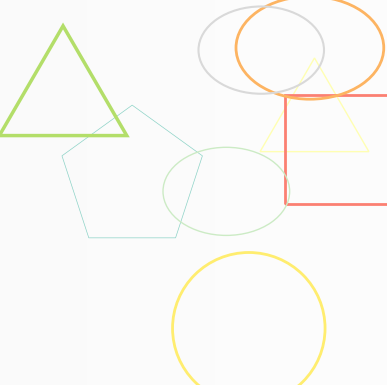[{"shape": "pentagon", "thickness": 0.5, "radius": 0.95, "center": [0.341, 0.536]}, {"shape": "triangle", "thickness": 1, "radius": 0.81, "center": [0.812, 0.687]}, {"shape": "square", "thickness": 2, "radius": 0.71, "center": [0.876, 0.613]}, {"shape": "oval", "thickness": 2, "radius": 0.95, "center": [0.8, 0.876]}, {"shape": "triangle", "thickness": 2.5, "radius": 0.95, "center": [0.163, 0.743]}, {"shape": "oval", "thickness": 1.5, "radius": 0.81, "center": [0.674, 0.87]}, {"shape": "oval", "thickness": 1, "radius": 0.82, "center": [0.584, 0.503]}, {"shape": "circle", "thickness": 2, "radius": 0.98, "center": [0.642, 0.147]}]